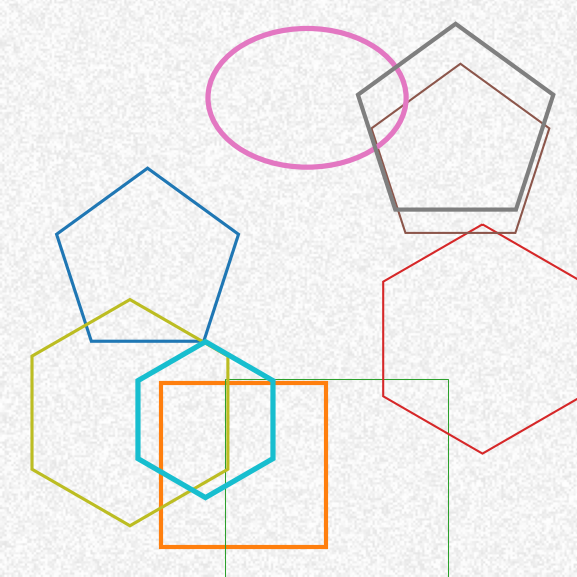[{"shape": "pentagon", "thickness": 1.5, "radius": 0.83, "center": [0.255, 0.542]}, {"shape": "square", "thickness": 2, "radius": 0.71, "center": [0.422, 0.194]}, {"shape": "square", "thickness": 0.5, "radius": 0.97, "center": [0.582, 0.149]}, {"shape": "hexagon", "thickness": 1, "radius": 0.99, "center": [0.835, 0.412]}, {"shape": "pentagon", "thickness": 1, "radius": 0.81, "center": [0.797, 0.727]}, {"shape": "oval", "thickness": 2.5, "radius": 0.86, "center": [0.532, 0.83]}, {"shape": "pentagon", "thickness": 2, "radius": 0.89, "center": [0.789, 0.78]}, {"shape": "hexagon", "thickness": 1.5, "radius": 0.98, "center": [0.225, 0.285]}, {"shape": "hexagon", "thickness": 2.5, "radius": 0.67, "center": [0.356, 0.272]}]